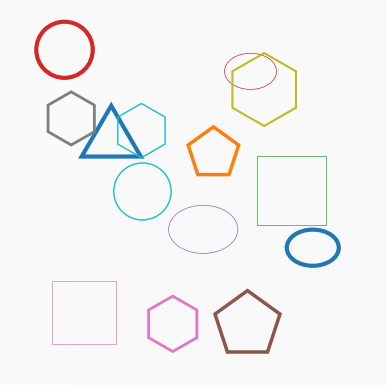[{"shape": "triangle", "thickness": 3, "radius": 0.44, "center": [0.287, 0.637]}, {"shape": "oval", "thickness": 3, "radius": 0.34, "center": [0.807, 0.357]}, {"shape": "pentagon", "thickness": 2.5, "radius": 0.34, "center": [0.551, 0.602]}, {"shape": "square", "thickness": 0.5, "radius": 0.45, "center": [0.753, 0.506]}, {"shape": "circle", "thickness": 3, "radius": 0.36, "center": [0.167, 0.871]}, {"shape": "oval", "thickness": 0.5, "radius": 0.34, "center": [0.647, 0.815]}, {"shape": "oval", "thickness": 0.5, "radius": 0.45, "center": [0.524, 0.404]}, {"shape": "pentagon", "thickness": 2.5, "radius": 0.44, "center": [0.639, 0.157]}, {"shape": "hexagon", "thickness": 2, "radius": 0.36, "center": [0.446, 0.159]}, {"shape": "square", "thickness": 0.5, "radius": 0.41, "center": [0.217, 0.189]}, {"shape": "hexagon", "thickness": 2, "radius": 0.34, "center": [0.184, 0.692]}, {"shape": "hexagon", "thickness": 1.5, "radius": 0.47, "center": [0.682, 0.767]}, {"shape": "hexagon", "thickness": 1, "radius": 0.35, "center": [0.365, 0.661]}, {"shape": "circle", "thickness": 1, "radius": 0.37, "center": [0.368, 0.503]}]